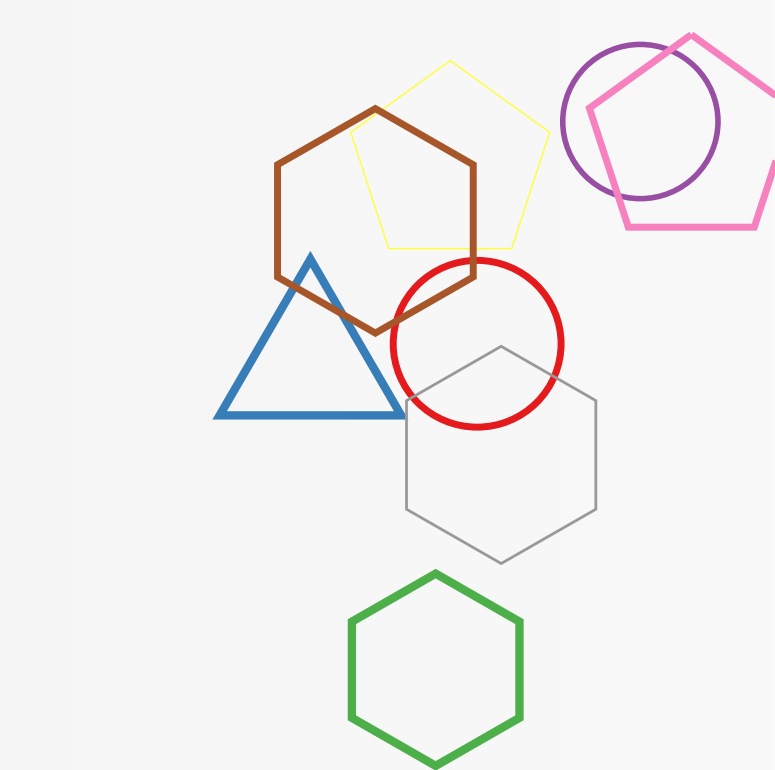[{"shape": "circle", "thickness": 2.5, "radius": 0.54, "center": [0.616, 0.554]}, {"shape": "triangle", "thickness": 3, "radius": 0.68, "center": [0.401, 0.528]}, {"shape": "hexagon", "thickness": 3, "radius": 0.62, "center": [0.562, 0.13]}, {"shape": "circle", "thickness": 2, "radius": 0.5, "center": [0.826, 0.842]}, {"shape": "pentagon", "thickness": 0.5, "radius": 0.67, "center": [0.581, 0.786]}, {"shape": "hexagon", "thickness": 2.5, "radius": 0.73, "center": [0.484, 0.713]}, {"shape": "pentagon", "thickness": 2.5, "radius": 0.69, "center": [0.892, 0.817]}, {"shape": "hexagon", "thickness": 1, "radius": 0.71, "center": [0.647, 0.409]}]